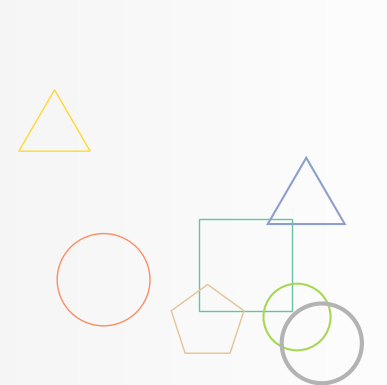[{"shape": "square", "thickness": 1, "radius": 0.6, "center": [0.634, 0.312]}, {"shape": "circle", "thickness": 1, "radius": 0.6, "center": [0.267, 0.274]}, {"shape": "triangle", "thickness": 1.5, "radius": 0.57, "center": [0.79, 0.475]}, {"shape": "circle", "thickness": 1.5, "radius": 0.43, "center": [0.767, 0.177]}, {"shape": "triangle", "thickness": 1, "radius": 0.53, "center": [0.141, 0.66]}, {"shape": "pentagon", "thickness": 1, "radius": 0.49, "center": [0.536, 0.162]}, {"shape": "circle", "thickness": 3, "radius": 0.52, "center": [0.83, 0.108]}]